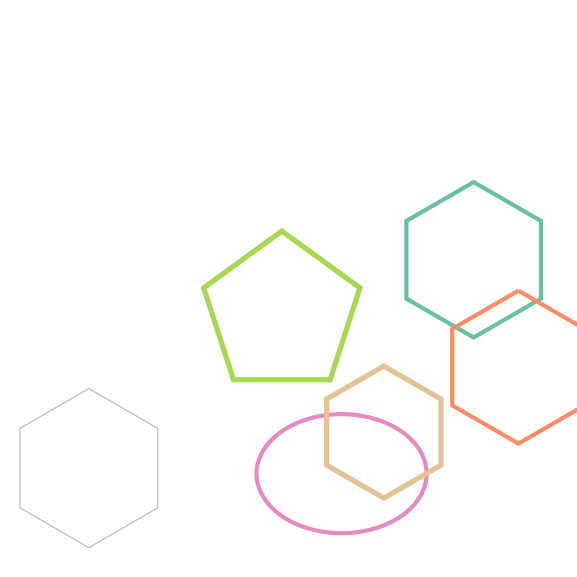[{"shape": "hexagon", "thickness": 2, "radius": 0.67, "center": [0.82, 0.549]}, {"shape": "hexagon", "thickness": 2, "radius": 0.66, "center": [0.898, 0.363]}, {"shape": "oval", "thickness": 2, "radius": 0.74, "center": [0.591, 0.179]}, {"shape": "pentagon", "thickness": 2.5, "radius": 0.71, "center": [0.488, 0.457]}, {"shape": "hexagon", "thickness": 2.5, "radius": 0.57, "center": [0.665, 0.251]}, {"shape": "hexagon", "thickness": 0.5, "radius": 0.69, "center": [0.154, 0.189]}]